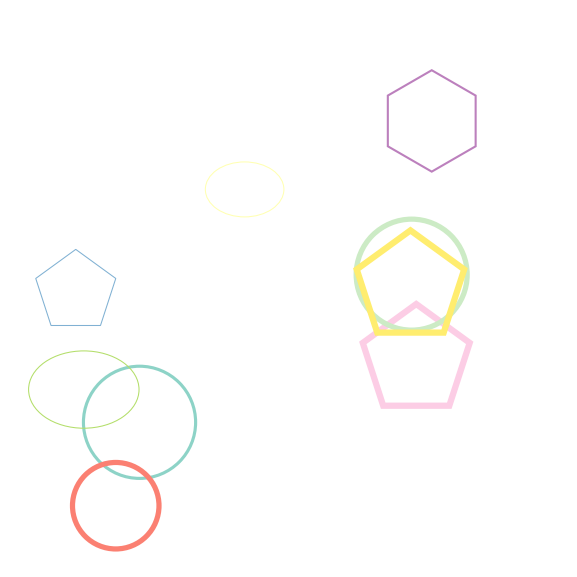[{"shape": "circle", "thickness": 1.5, "radius": 0.49, "center": [0.242, 0.268]}, {"shape": "oval", "thickness": 0.5, "radius": 0.34, "center": [0.424, 0.671]}, {"shape": "circle", "thickness": 2.5, "radius": 0.37, "center": [0.2, 0.123]}, {"shape": "pentagon", "thickness": 0.5, "radius": 0.36, "center": [0.131, 0.494]}, {"shape": "oval", "thickness": 0.5, "radius": 0.48, "center": [0.145, 0.325]}, {"shape": "pentagon", "thickness": 3, "radius": 0.49, "center": [0.721, 0.375]}, {"shape": "hexagon", "thickness": 1, "radius": 0.44, "center": [0.748, 0.79]}, {"shape": "circle", "thickness": 2.5, "radius": 0.48, "center": [0.713, 0.524]}, {"shape": "pentagon", "thickness": 3, "radius": 0.49, "center": [0.711, 0.502]}]